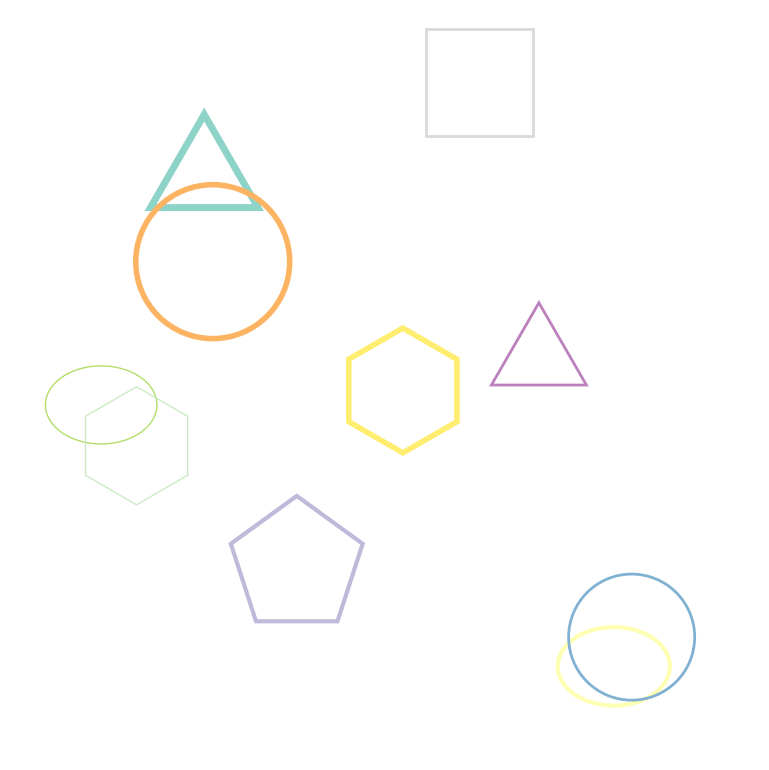[{"shape": "triangle", "thickness": 2.5, "radius": 0.4, "center": [0.265, 0.771]}, {"shape": "oval", "thickness": 1.5, "radius": 0.36, "center": [0.797, 0.135]}, {"shape": "pentagon", "thickness": 1.5, "radius": 0.45, "center": [0.385, 0.266]}, {"shape": "circle", "thickness": 1, "radius": 0.41, "center": [0.82, 0.173]}, {"shape": "circle", "thickness": 2, "radius": 0.5, "center": [0.276, 0.66]}, {"shape": "oval", "thickness": 0.5, "radius": 0.36, "center": [0.131, 0.474]}, {"shape": "square", "thickness": 1, "radius": 0.35, "center": [0.623, 0.893]}, {"shape": "triangle", "thickness": 1, "radius": 0.36, "center": [0.7, 0.536]}, {"shape": "hexagon", "thickness": 0.5, "radius": 0.38, "center": [0.177, 0.421]}, {"shape": "hexagon", "thickness": 2, "radius": 0.41, "center": [0.523, 0.493]}]